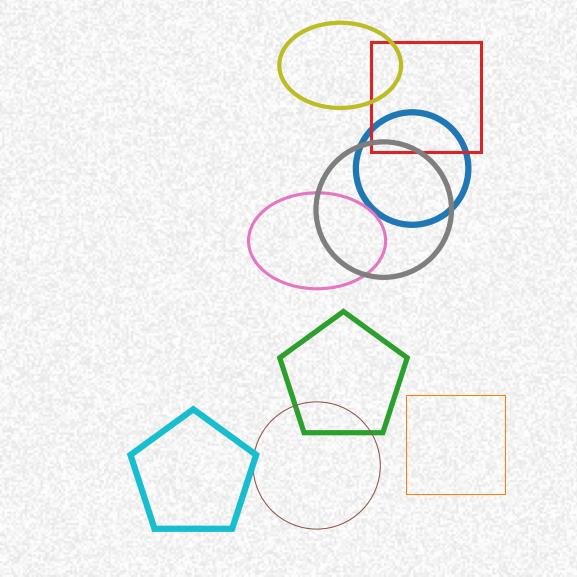[{"shape": "circle", "thickness": 3, "radius": 0.49, "center": [0.714, 0.707]}, {"shape": "square", "thickness": 0.5, "radius": 0.43, "center": [0.788, 0.23]}, {"shape": "pentagon", "thickness": 2.5, "radius": 0.58, "center": [0.595, 0.344]}, {"shape": "square", "thickness": 1.5, "radius": 0.47, "center": [0.738, 0.831]}, {"shape": "circle", "thickness": 0.5, "radius": 0.55, "center": [0.548, 0.193]}, {"shape": "oval", "thickness": 1.5, "radius": 0.59, "center": [0.549, 0.582]}, {"shape": "circle", "thickness": 2.5, "radius": 0.59, "center": [0.664, 0.636]}, {"shape": "oval", "thickness": 2, "radius": 0.53, "center": [0.589, 0.886]}, {"shape": "pentagon", "thickness": 3, "radius": 0.57, "center": [0.335, 0.176]}]